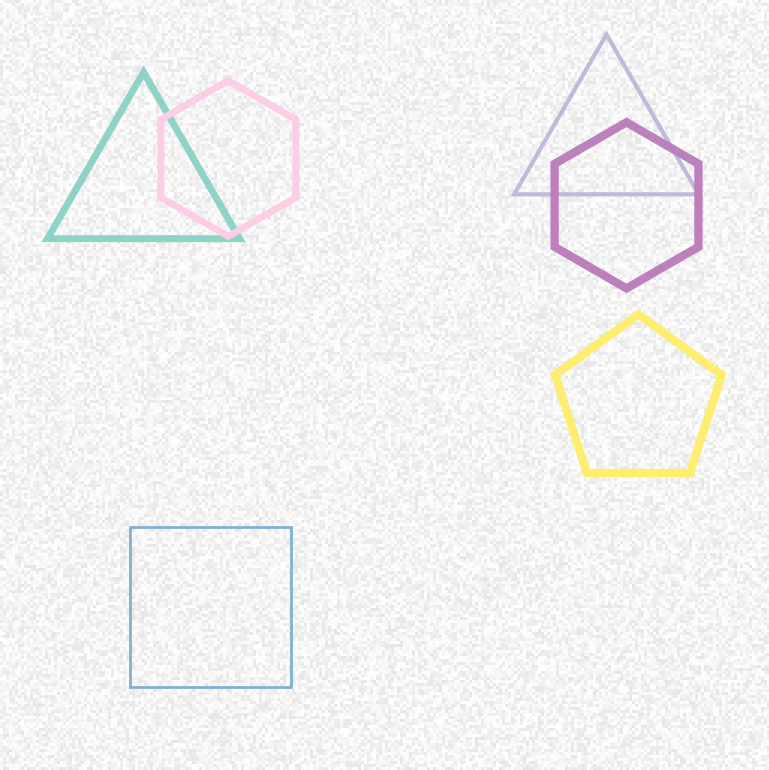[{"shape": "triangle", "thickness": 2.5, "radius": 0.72, "center": [0.186, 0.762]}, {"shape": "triangle", "thickness": 1.5, "radius": 0.69, "center": [0.788, 0.817]}, {"shape": "square", "thickness": 1, "radius": 0.52, "center": [0.274, 0.212]}, {"shape": "hexagon", "thickness": 2.5, "radius": 0.51, "center": [0.296, 0.794]}, {"shape": "hexagon", "thickness": 3, "radius": 0.54, "center": [0.814, 0.733]}, {"shape": "pentagon", "thickness": 3, "radius": 0.57, "center": [0.829, 0.478]}]